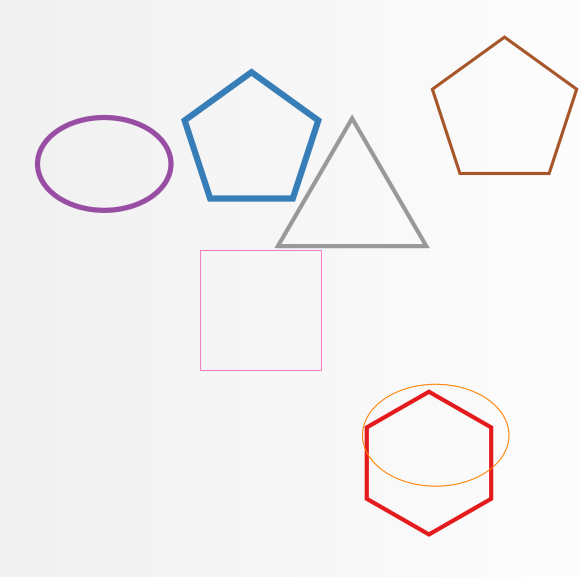[{"shape": "hexagon", "thickness": 2, "radius": 0.62, "center": [0.738, 0.197]}, {"shape": "pentagon", "thickness": 3, "radius": 0.6, "center": [0.433, 0.753]}, {"shape": "oval", "thickness": 2.5, "radius": 0.57, "center": [0.179, 0.715]}, {"shape": "oval", "thickness": 0.5, "radius": 0.63, "center": [0.75, 0.246]}, {"shape": "pentagon", "thickness": 1.5, "radius": 0.65, "center": [0.868, 0.804]}, {"shape": "square", "thickness": 0.5, "radius": 0.52, "center": [0.448, 0.462]}, {"shape": "triangle", "thickness": 2, "radius": 0.74, "center": [0.606, 0.647]}]